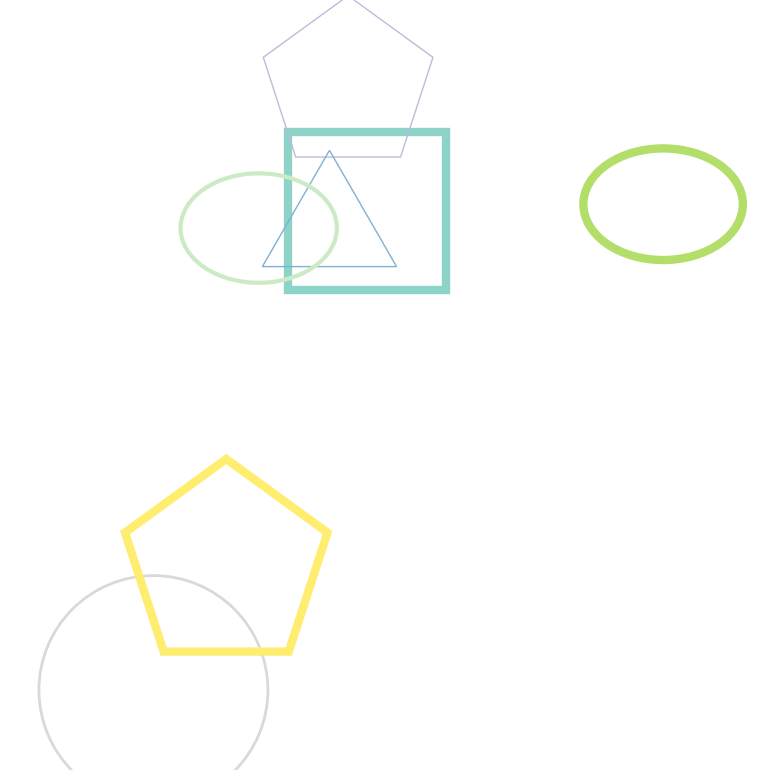[{"shape": "square", "thickness": 3, "radius": 0.51, "center": [0.476, 0.726]}, {"shape": "pentagon", "thickness": 0.5, "radius": 0.58, "center": [0.452, 0.89]}, {"shape": "triangle", "thickness": 0.5, "radius": 0.5, "center": [0.428, 0.704]}, {"shape": "oval", "thickness": 3, "radius": 0.52, "center": [0.861, 0.735]}, {"shape": "circle", "thickness": 1, "radius": 0.74, "center": [0.199, 0.104]}, {"shape": "oval", "thickness": 1.5, "radius": 0.51, "center": [0.336, 0.704]}, {"shape": "pentagon", "thickness": 3, "radius": 0.69, "center": [0.294, 0.266]}]